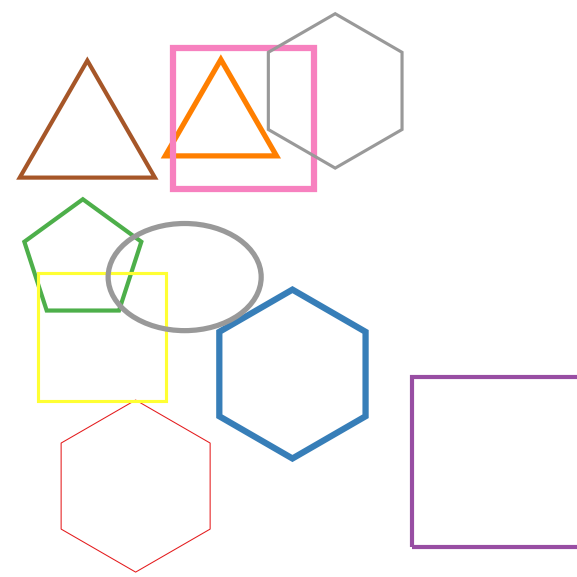[{"shape": "hexagon", "thickness": 0.5, "radius": 0.74, "center": [0.235, 0.157]}, {"shape": "hexagon", "thickness": 3, "radius": 0.73, "center": [0.506, 0.351]}, {"shape": "pentagon", "thickness": 2, "radius": 0.53, "center": [0.143, 0.548]}, {"shape": "square", "thickness": 2, "radius": 0.73, "center": [0.86, 0.199]}, {"shape": "triangle", "thickness": 2.5, "radius": 0.56, "center": [0.382, 0.785]}, {"shape": "square", "thickness": 1.5, "radius": 0.55, "center": [0.176, 0.416]}, {"shape": "triangle", "thickness": 2, "radius": 0.68, "center": [0.151, 0.759]}, {"shape": "square", "thickness": 3, "radius": 0.61, "center": [0.421, 0.795]}, {"shape": "hexagon", "thickness": 1.5, "radius": 0.67, "center": [0.58, 0.842]}, {"shape": "oval", "thickness": 2.5, "radius": 0.66, "center": [0.32, 0.519]}]